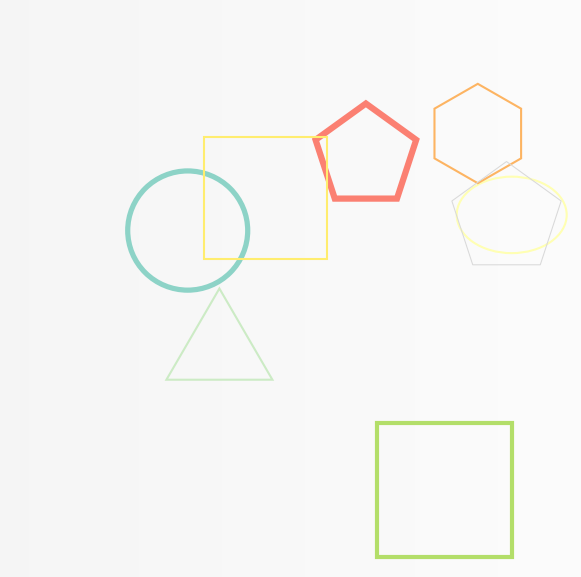[{"shape": "circle", "thickness": 2.5, "radius": 0.52, "center": [0.323, 0.6]}, {"shape": "oval", "thickness": 1, "radius": 0.47, "center": [0.88, 0.627]}, {"shape": "pentagon", "thickness": 3, "radius": 0.45, "center": [0.629, 0.729]}, {"shape": "hexagon", "thickness": 1, "radius": 0.43, "center": [0.822, 0.768]}, {"shape": "square", "thickness": 2, "radius": 0.58, "center": [0.765, 0.151]}, {"shape": "pentagon", "thickness": 0.5, "radius": 0.49, "center": [0.871, 0.621]}, {"shape": "triangle", "thickness": 1, "radius": 0.53, "center": [0.377, 0.394]}, {"shape": "square", "thickness": 1, "radius": 0.53, "center": [0.457, 0.656]}]